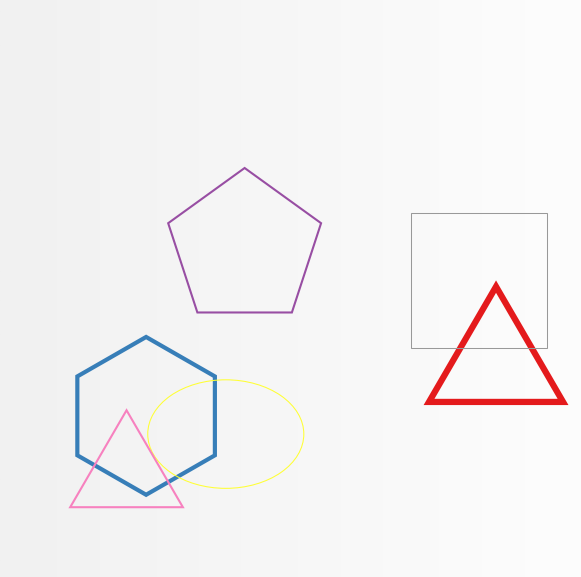[{"shape": "triangle", "thickness": 3, "radius": 0.67, "center": [0.853, 0.37]}, {"shape": "hexagon", "thickness": 2, "radius": 0.68, "center": [0.251, 0.279]}, {"shape": "pentagon", "thickness": 1, "radius": 0.69, "center": [0.421, 0.57]}, {"shape": "oval", "thickness": 0.5, "radius": 0.67, "center": [0.388, 0.247]}, {"shape": "triangle", "thickness": 1, "radius": 0.56, "center": [0.218, 0.177]}, {"shape": "square", "thickness": 0.5, "radius": 0.58, "center": [0.824, 0.514]}]